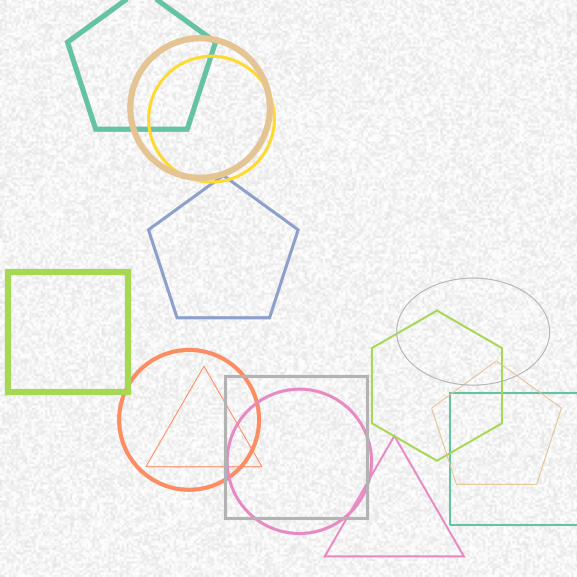[{"shape": "pentagon", "thickness": 2.5, "radius": 0.67, "center": [0.245, 0.884]}, {"shape": "square", "thickness": 1, "radius": 0.57, "center": [0.893, 0.205]}, {"shape": "triangle", "thickness": 0.5, "radius": 0.58, "center": [0.353, 0.249]}, {"shape": "circle", "thickness": 2, "radius": 0.61, "center": [0.327, 0.272]}, {"shape": "pentagon", "thickness": 1.5, "radius": 0.68, "center": [0.387, 0.559]}, {"shape": "triangle", "thickness": 1, "radius": 0.7, "center": [0.683, 0.105]}, {"shape": "circle", "thickness": 1.5, "radius": 0.63, "center": [0.518, 0.2]}, {"shape": "square", "thickness": 3, "radius": 0.52, "center": [0.117, 0.424]}, {"shape": "hexagon", "thickness": 1, "radius": 0.65, "center": [0.757, 0.331]}, {"shape": "circle", "thickness": 1.5, "radius": 0.54, "center": [0.366, 0.793]}, {"shape": "pentagon", "thickness": 0.5, "radius": 0.59, "center": [0.86, 0.256]}, {"shape": "circle", "thickness": 3, "radius": 0.6, "center": [0.346, 0.812]}, {"shape": "oval", "thickness": 0.5, "radius": 0.66, "center": [0.819, 0.425]}, {"shape": "square", "thickness": 1.5, "radius": 0.62, "center": [0.512, 0.225]}]